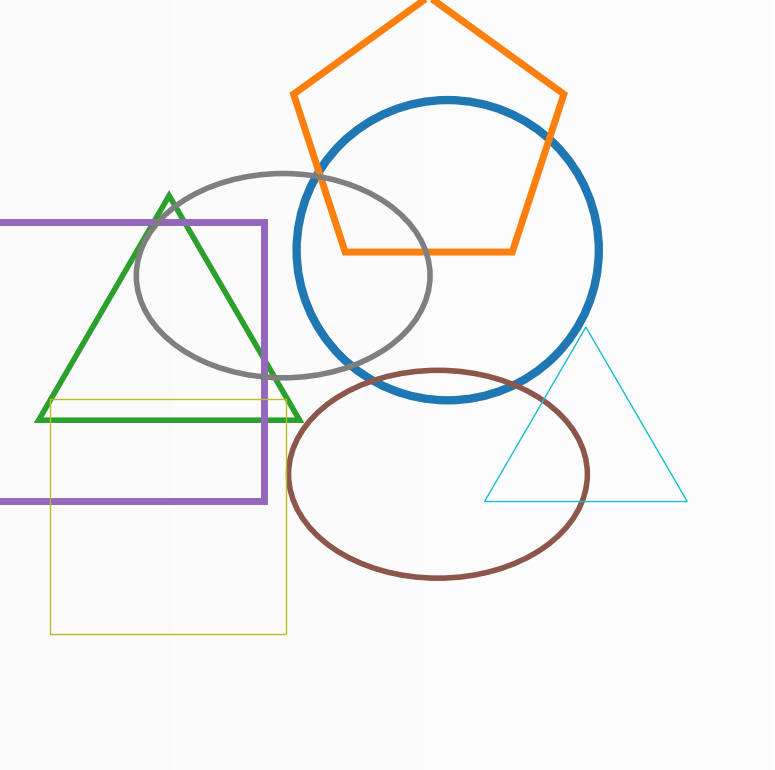[{"shape": "circle", "thickness": 3, "radius": 0.97, "center": [0.578, 0.675]}, {"shape": "pentagon", "thickness": 2.5, "radius": 0.92, "center": [0.553, 0.821]}, {"shape": "triangle", "thickness": 2, "radius": 0.97, "center": [0.218, 0.552]}, {"shape": "square", "thickness": 2.5, "radius": 0.91, "center": [0.16, 0.531]}, {"shape": "oval", "thickness": 2, "radius": 0.96, "center": [0.565, 0.384]}, {"shape": "oval", "thickness": 2, "radius": 0.95, "center": [0.365, 0.642]}, {"shape": "square", "thickness": 0.5, "radius": 0.76, "center": [0.216, 0.329]}, {"shape": "triangle", "thickness": 0.5, "radius": 0.76, "center": [0.756, 0.424]}]